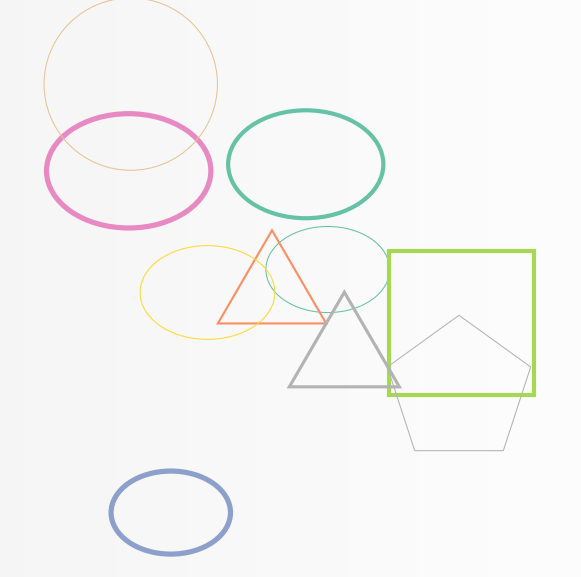[{"shape": "oval", "thickness": 2, "radius": 0.67, "center": [0.526, 0.715]}, {"shape": "oval", "thickness": 0.5, "radius": 0.53, "center": [0.564, 0.532]}, {"shape": "triangle", "thickness": 1, "radius": 0.54, "center": [0.468, 0.493]}, {"shape": "oval", "thickness": 2.5, "radius": 0.51, "center": [0.294, 0.112]}, {"shape": "oval", "thickness": 2.5, "radius": 0.71, "center": [0.221, 0.703]}, {"shape": "square", "thickness": 2, "radius": 0.63, "center": [0.794, 0.44]}, {"shape": "oval", "thickness": 0.5, "radius": 0.58, "center": [0.357, 0.493]}, {"shape": "circle", "thickness": 0.5, "radius": 0.75, "center": [0.225, 0.853]}, {"shape": "triangle", "thickness": 1.5, "radius": 0.55, "center": [0.592, 0.384]}, {"shape": "pentagon", "thickness": 0.5, "radius": 0.65, "center": [0.79, 0.324]}]